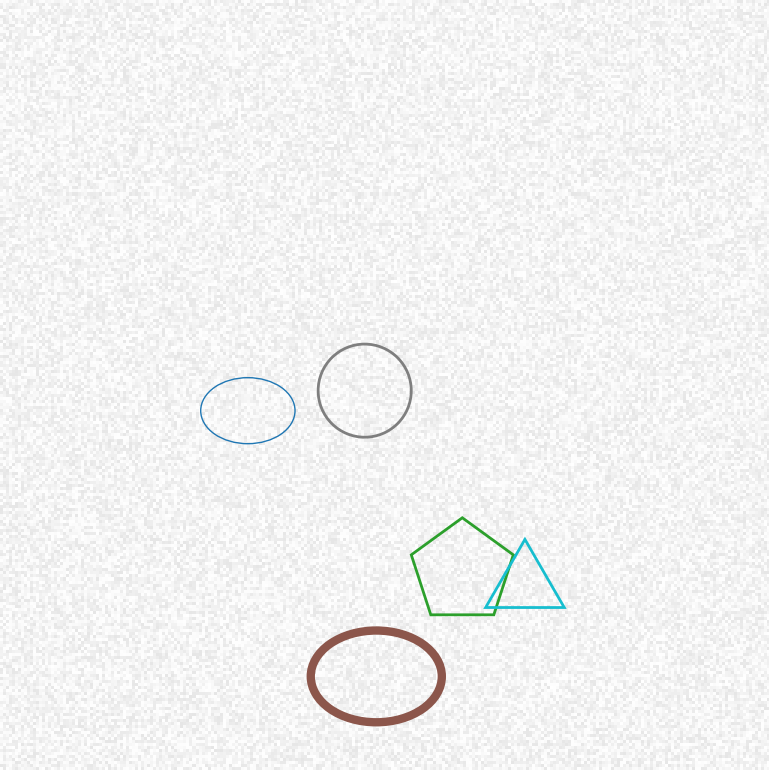[{"shape": "oval", "thickness": 0.5, "radius": 0.31, "center": [0.322, 0.467]}, {"shape": "pentagon", "thickness": 1, "radius": 0.35, "center": [0.6, 0.258]}, {"shape": "oval", "thickness": 3, "radius": 0.43, "center": [0.489, 0.122]}, {"shape": "circle", "thickness": 1, "radius": 0.3, "center": [0.474, 0.493]}, {"shape": "triangle", "thickness": 1, "radius": 0.29, "center": [0.682, 0.24]}]